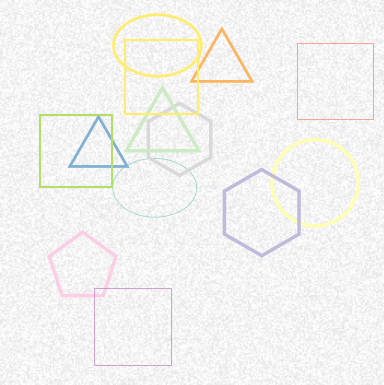[{"shape": "oval", "thickness": 0.5, "radius": 0.55, "center": [0.402, 0.512]}, {"shape": "circle", "thickness": 2.5, "radius": 0.56, "center": [0.819, 0.525]}, {"shape": "hexagon", "thickness": 2.5, "radius": 0.56, "center": [0.68, 0.448]}, {"shape": "square", "thickness": 0.5, "radius": 0.49, "center": [0.869, 0.791]}, {"shape": "triangle", "thickness": 2, "radius": 0.43, "center": [0.256, 0.611]}, {"shape": "triangle", "thickness": 2, "radius": 0.45, "center": [0.576, 0.834]}, {"shape": "square", "thickness": 1.5, "radius": 0.47, "center": [0.198, 0.608]}, {"shape": "pentagon", "thickness": 2.5, "radius": 0.46, "center": [0.215, 0.306]}, {"shape": "hexagon", "thickness": 2.5, "radius": 0.47, "center": [0.466, 0.638]}, {"shape": "square", "thickness": 0.5, "radius": 0.49, "center": [0.344, 0.152]}, {"shape": "triangle", "thickness": 2.5, "radius": 0.55, "center": [0.422, 0.663]}, {"shape": "oval", "thickness": 2, "radius": 0.57, "center": [0.409, 0.882]}, {"shape": "square", "thickness": 1.5, "radius": 0.48, "center": [0.419, 0.8]}]